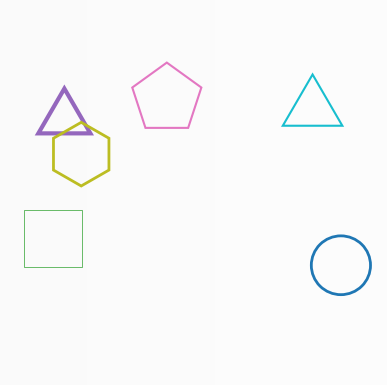[{"shape": "circle", "thickness": 2, "radius": 0.38, "center": [0.88, 0.311]}, {"shape": "square", "thickness": 0.5, "radius": 0.37, "center": [0.137, 0.381]}, {"shape": "triangle", "thickness": 3, "radius": 0.39, "center": [0.166, 0.692]}, {"shape": "pentagon", "thickness": 1.5, "radius": 0.47, "center": [0.43, 0.744]}, {"shape": "hexagon", "thickness": 2, "radius": 0.41, "center": [0.21, 0.6]}, {"shape": "triangle", "thickness": 1.5, "radius": 0.44, "center": [0.807, 0.718]}]